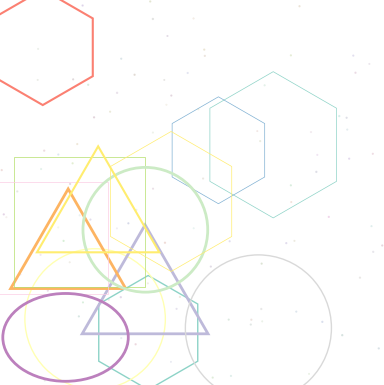[{"shape": "hexagon", "thickness": 1, "radius": 0.74, "center": [0.385, 0.136]}, {"shape": "hexagon", "thickness": 0.5, "radius": 0.95, "center": [0.71, 0.624]}, {"shape": "circle", "thickness": 1, "radius": 0.91, "center": [0.247, 0.172]}, {"shape": "triangle", "thickness": 2, "radius": 0.94, "center": [0.377, 0.227]}, {"shape": "hexagon", "thickness": 1.5, "radius": 0.75, "center": [0.111, 0.877]}, {"shape": "hexagon", "thickness": 0.5, "radius": 0.69, "center": [0.567, 0.61]}, {"shape": "triangle", "thickness": 2, "radius": 0.86, "center": [0.177, 0.337]}, {"shape": "square", "thickness": 0.5, "radius": 0.85, "center": [0.206, 0.423]}, {"shape": "square", "thickness": 0.5, "radius": 0.73, "center": [0.135, 0.381]}, {"shape": "circle", "thickness": 1, "radius": 0.95, "center": [0.671, 0.148]}, {"shape": "oval", "thickness": 2, "radius": 0.81, "center": [0.17, 0.124]}, {"shape": "circle", "thickness": 2, "radius": 0.81, "center": [0.378, 0.403]}, {"shape": "triangle", "thickness": 1.5, "radius": 0.92, "center": [0.255, 0.436]}, {"shape": "hexagon", "thickness": 0.5, "radius": 0.91, "center": [0.444, 0.477]}]